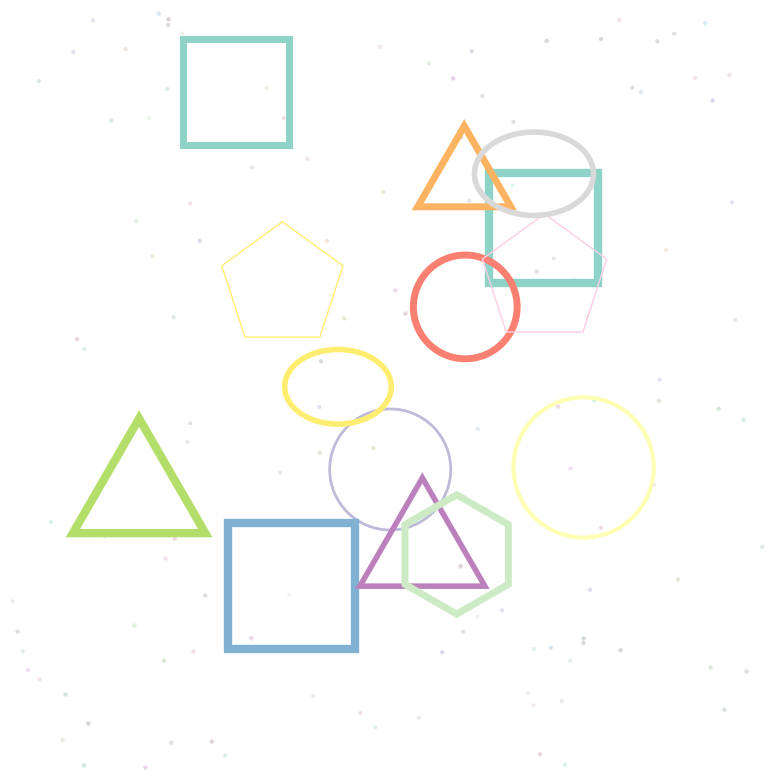[{"shape": "square", "thickness": 3, "radius": 0.36, "center": [0.706, 0.704]}, {"shape": "square", "thickness": 2.5, "radius": 0.35, "center": [0.307, 0.881]}, {"shape": "circle", "thickness": 1.5, "radius": 0.46, "center": [0.758, 0.393]}, {"shape": "circle", "thickness": 1, "radius": 0.39, "center": [0.507, 0.39]}, {"shape": "circle", "thickness": 2.5, "radius": 0.34, "center": [0.604, 0.601]}, {"shape": "square", "thickness": 3, "radius": 0.41, "center": [0.379, 0.239]}, {"shape": "triangle", "thickness": 2.5, "radius": 0.35, "center": [0.603, 0.766]}, {"shape": "triangle", "thickness": 3, "radius": 0.5, "center": [0.181, 0.357]}, {"shape": "pentagon", "thickness": 0.5, "radius": 0.42, "center": [0.707, 0.637]}, {"shape": "oval", "thickness": 2, "radius": 0.39, "center": [0.693, 0.774]}, {"shape": "triangle", "thickness": 2, "radius": 0.47, "center": [0.549, 0.286]}, {"shape": "hexagon", "thickness": 2.5, "radius": 0.39, "center": [0.593, 0.28]}, {"shape": "pentagon", "thickness": 0.5, "radius": 0.41, "center": [0.367, 0.629]}, {"shape": "oval", "thickness": 2, "radius": 0.35, "center": [0.439, 0.498]}]